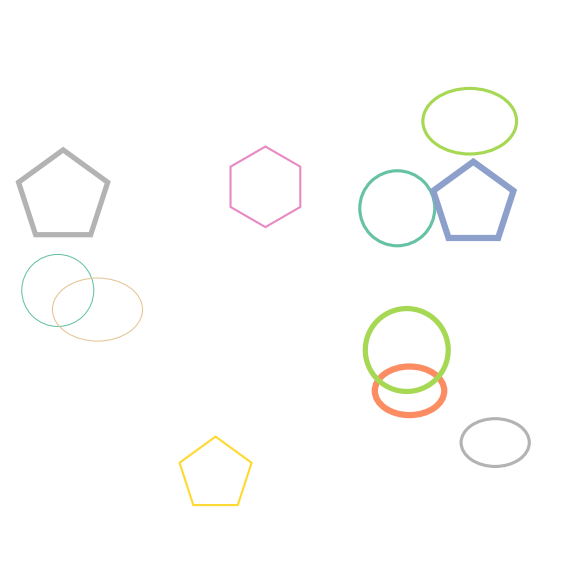[{"shape": "circle", "thickness": 0.5, "radius": 0.31, "center": [0.1, 0.496]}, {"shape": "circle", "thickness": 1.5, "radius": 0.32, "center": [0.688, 0.639]}, {"shape": "oval", "thickness": 3, "radius": 0.3, "center": [0.709, 0.322]}, {"shape": "pentagon", "thickness": 3, "radius": 0.37, "center": [0.82, 0.646]}, {"shape": "hexagon", "thickness": 1, "radius": 0.35, "center": [0.46, 0.676]}, {"shape": "oval", "thickness": 1.5, "radius": 0.41, "center": [0.813, 0.789]}, {"shape": "circle", "thickness": 2.5, "radius": 0.36, "center": [0.704, 0.393]}, {"shape": "pentagon", "thickness": 1, "radius": 0.33, "center": [0.373, 0.178]}, {"shape": "oval", "thickness": 0.5, "radius": 0.39, "center": [0.169, 0.463]}, {"shape": "pentagon", "thickness": 2.5, "radius": 0.41, "center": [0.109, 0.658]}, {"shape": "oval", "thickness": 1.5, "radius": 0.3, "center": [0.857, 0.233]}]